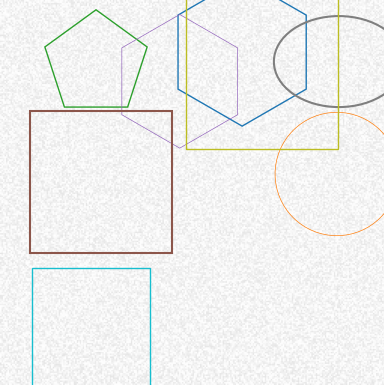[{"shape": "hexagon", "thickness": 1, "radius": 0.96, "center": [0.629, 0.865]}, {"shape": "circle", "thickness": 0.5, "radius": 0.8, "center": [0.875, 0.548]}, {"shape": "pentagon", "thickness": 1, "radius": 0.7, "center": [0.249, 0.835]}, {"shape": "hexagon", "thickness": 0.5, "radius": 0.87, "center": [0.467, 0.789]}, {"shape": "square", "thickness": 1.5, "radius": 0.92, "center": [0.263, 0.527]}, {"shape": "oval", "thickness": 1.5, "radius": 0.84, "center": [0.88, 0.84]}, {"shape": "square", "thickness": 1, "radius": 0.99, "center": [0.681, 0.812]}, {"shape": "square", "thickness": 1, "radius": 0.76, "center": [0.237, 0.151]}]